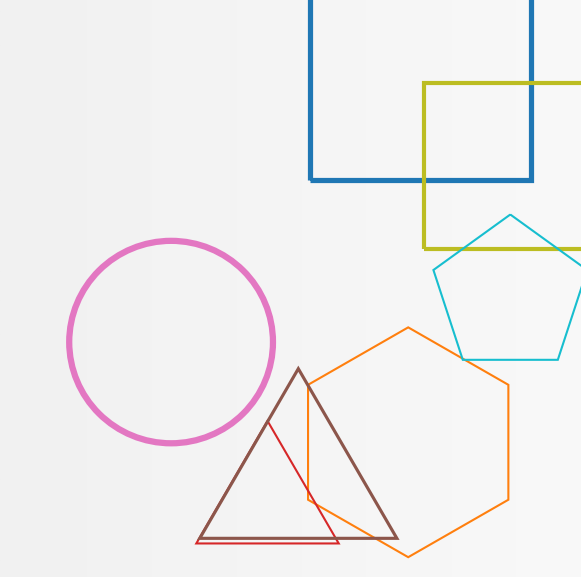[{"shape": "square", "thickness": 2.5, "radius": 0.95, "center": [0.723, 0.879]}, {"shape": "hexagon", "thickness": 1, "radius": 0.99, "center": [0.702, 0.233]}, {"shape": "triangle", "thickness": 1, "radius": 0.71, "center": [0.46, 0.129]}, {"shape": "triangle", "thickness": 1.5, "radius": 0.98, "center": [0.513, 0.165]}, {"shape": "circle", "thickness": 3, "radius": 0.88, "center": [0.294, 0.407]}, {"shape": "square", "thickness": 2, "radius": 0.72, "center": [0.873, 0.712]}, {"shape": "pentagon", "thickness": 1, "radius": 0.7, "center": [0.878, 0.489]}]